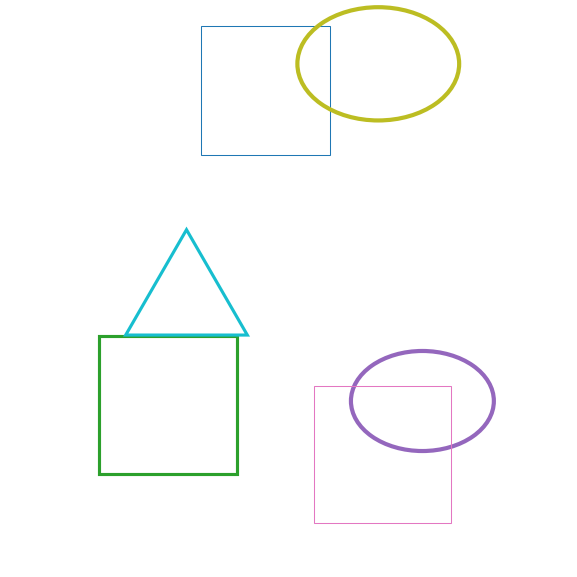[{"shape": "square", "thickness": 0.5, "radius": 0.56, "center": [0.46, 0.842]}, {"shape": "square", "thickness": 1.5, "radius": 0.6, "center": [0.29, 0.297]}, {"shape": "oval", "thickness": 2, "radius": 0.62, "center": [0.731, 0.305]}, {"shape": "square", "thickness": 0.5, "radius": 0.59, "center": [0.662, 0.212]}, {"shape": "oval", "thickness": 2, "radius": 0.7, "center": [0.655, 0.889]}, {"shape": "triangle", "thickness": 1.5, "radius": 0.61, "center": [0.323, 0.48]}]